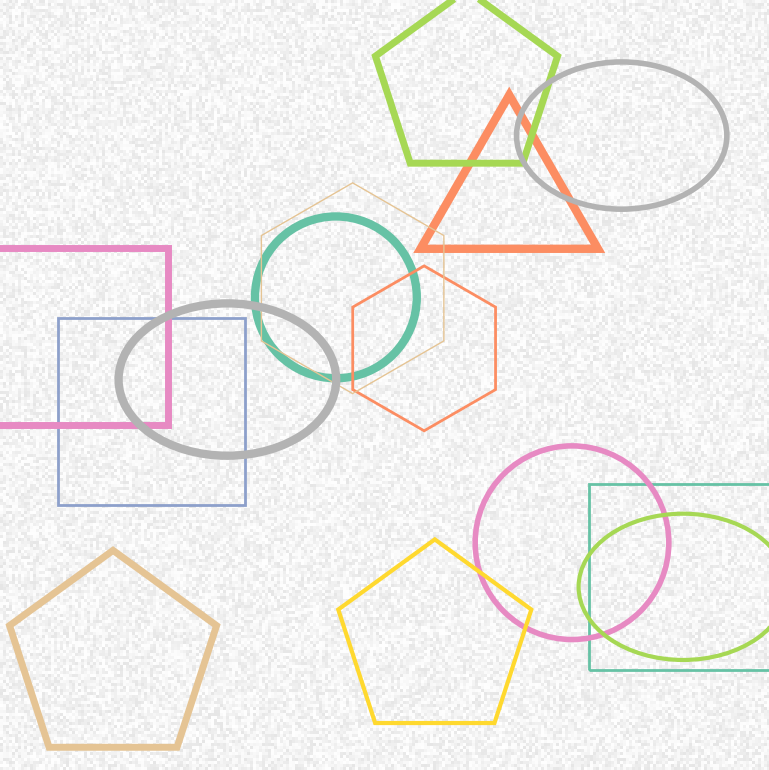[{"shape": "circle", "thickness": 3, "radius": 0.53, "center": [0.436, 0.614]}, {"shape": "square", "thickness": 1, "radius": 0.61, "center": [0.887, 0.251]}, {"shape": "hexagon", "thickness": 1, "radius": 0.54, "center": [0.551, 0.548]}, {"shape": "triangle", "thickness": 3, "radius": 0.67, "center": [0.661, 0.743]}, {"shape": "square", "thickness": 1, "radius": 0.61, "center": [0.197, 0.466]}, {"shape": "square", "thickness": 2.5, "radius": 0.58, "center": [0.102, 0.563]}, {"shape": "circle", "thickness": 2, "radius": 0.63, "center": [0.743, 0.295]}, {"shape": "pentagon", "thickness": 2.5, "radius": 0.62, "center": [0.606, 0.889]}, {"shape": "oval", "thickness": 1.5, "radius": 0.68, "center": [0.887, 0.238]}, {"shape": "pentagon", "thickness": 1.5, "radius": 0.66, "center": [0.565, 0.168]}, {"shape": "hexagon", "thickness": 0.5, "radius": 0.68, "center": [0.458, 0.626]}, {"shape": "pentagon", "thickness": 2.5, "radius": 0.71, "center": [0.147, 0.144]}, {"shape": "oval", "thickness": 3, "radius": 0.71, "center": [0.295, 0.507]}, {"shape": "oval", "thickness": 2, "radius": 0.68, "center": [0.807, 0.824]}]